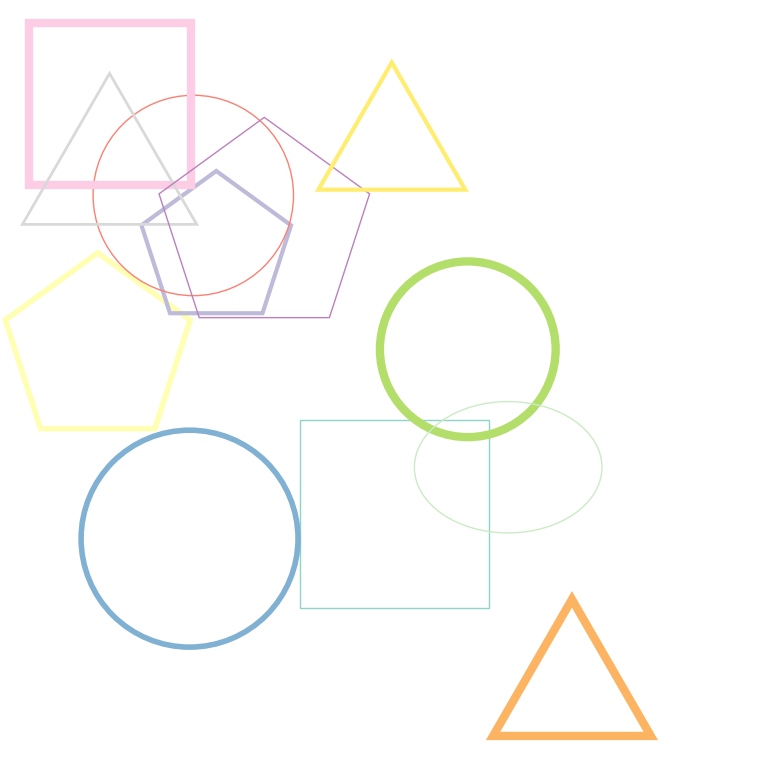[{"shape": "square", "thickness": 0.5, "radius": 0.61, "center": [0.512, 0.333]}, {"shape": "pentagon", "thickness": 2, "radius": 0.63, "center": [0.127, 0.545]}, {"shape": "pentagon", "thickness": 1.5, "radius": 0.51, "center": [0.281, 0.676]}, {"shape": "circle", "thickness": 0.5, "radius": 0.65, "center": [0.251, 0.746]}, {"shape": "circle", "thickness": 2, "radius": 0.7, "center": [0.246, 0.3]}, {"shape": "triangle", "thickness": 3, "radius": 0.59, "center": [0.743, 0.103]}, {"shape": "circle", "thickness": 3, "radius": 0.57, "center": [0.608, 0.546]}, {"shape": "square", "thickness": 3, "radius": 0.53, "center": [0.143, 0.865]}, {"shape": "triangle", "thickness": 1, "radius": 0.65, "center": [0.142, 0.774]}, {"shape": "pentagon", "thickness": 0.5, "radius": 0.72, "center": [0.343, 0.704]}, {"shape": "oval", "thickness": 0.5, "radius": 0.61, "center": [0.66, 0.393]}, {"shape": "triangle", "thickness": 1.5, "radius": 0.55, "center": [0.509, 0.809]}]